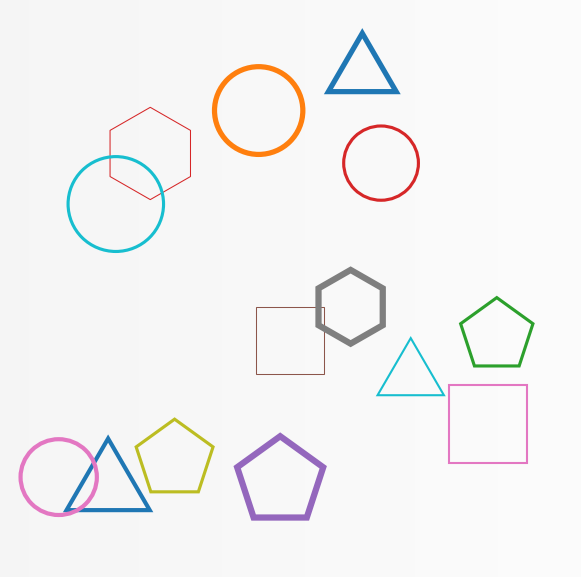[{"shape": "triangle", "thickness": 2.5, "radius": 0.34, "center": [0.623, 0.874]}, {"shape": "triangle", "thickness": 2, "radius": 0.41, "center": [0.186, 0.157]}, {"shape": "circle", "thickness": 2.5, "radius": 0.38, "center": [0.445, 0.808]}, {"shape": "pentagon", "thickness": 1.5, "radius": 0.33, "center": [0.855, 0.418]}, {"shape": "circle", "thickness": 1.5, "radius": 0.32, "center": [0.656, 0.717]}, {"shape": "hexagon", "thickness": 0.5, "radius": 0.4, "center": [0.259, 0.733]}, {"shape": "pentagon", "thickness": 3, "radius": 0.39, "center": [0.482, 0.166]}, {"shape": "square", "thickness": 0.5, "radius": 0.29, "center": [0.498, 0.409]}, {"shape": "circle", "thickness": 2, "radius": 0.33, "center": [0.101, 0.173]}, {"shape": "square", "thickness": 1, "radius": 0.34, "center": [0.839, 0.265]}, {"shape": "hexagon", "thickness": 3, "radius": 0.32, "center": [0.603, 0.468]}, {"shape": "pentagon", "thickness": 1.5, "radius": 0.35, "center": [0.3, 0.204]}, {"shape": "circle", "thickness": 1.5, "radius": 0.41, "center": [0.199, 0.646]}, {"shape": "triangle", "thickness": 1, "radius": 0.33, "center": [0.707, 0.348]}]